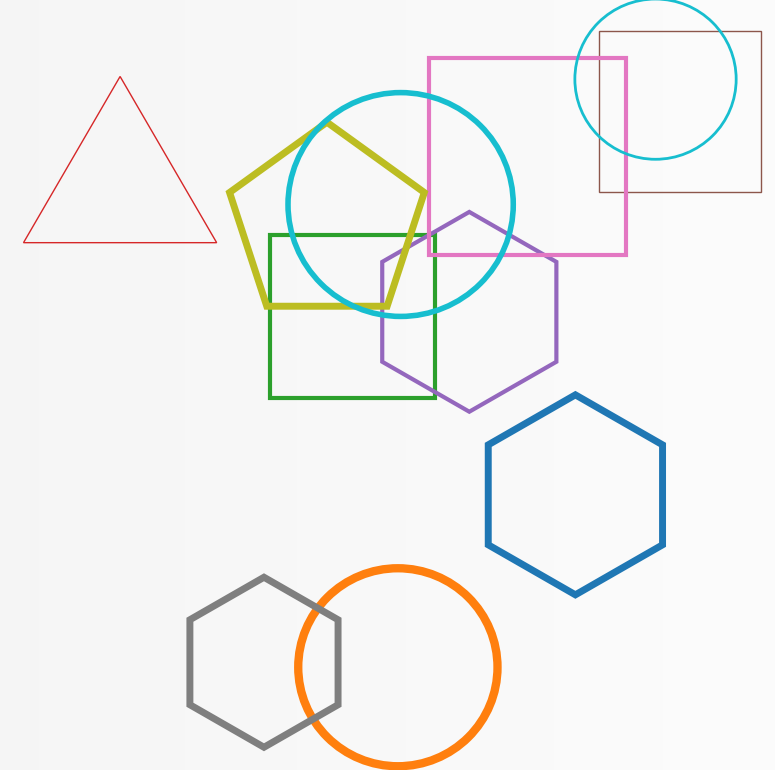[{"shape": "hexagon", "thickness": 2.5, "radius": 0.65, "center": [0.742, 0.357]}, {"shape": "circle", "thickness": 3, "radius": 0.64, "center": [0.513, 0.133]}, {"shape": "square", "thickness": 1.5, "radius": 0.53, "center": [0.455, 0.589]}, {"shape": "triangle", "thickness": 0.5, "radius": 0.72, "center": [0.155, 0.757]}, {"shape": "hexagon", "thickness": 1.5, "radius": 0.65, "center": [0.606, 0.595]}, {"shape": "square", "thickness": 0.5, "radius": 0.52, "center": [0.878, 0.855]}, {"shape": "square", "thickness": 1.5, "radius": 0.64, "center": [0.681, 0.797]}, {"shape": "hexagon", "thickness": 2.5, "radius": 0.55, "center": [0.341, 0.14]}, {"shape": "pentagon", "thickness": 2.5, "radius": 0.66, "center": [0.422, 0.709]}, {"shape": "circle", "thickness": 1, "radius": 0.52, "center": [0.846, 0.897]}, {"shape": "circle", "thickness": 2, "radius": 0.73, "center": [0.517, 0.734]}]